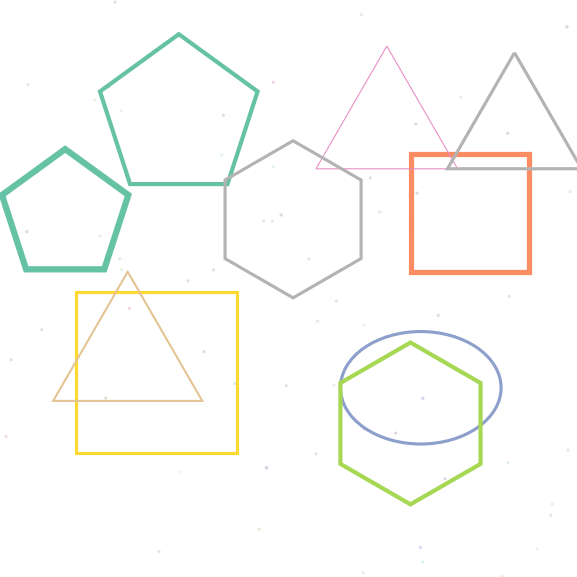[{"shape": "pentagon", "thickness": 2, "radius": 0.72, "center": [0.31, 0.796]}, {"shape": "pentagon", "thickness": 3, "radius": 0.58, "center": [0.113, 0.626]}, {"shape": "square", "thickness": 2.5, "radius": 0.51, "center": [0.815, 0.63]}, {"shape": "oval", "thickness": 1.5, "radius": 0.7, "center": [0.729, 0.328]}, {"shape": "triangle", "thickness": 0.5, "radius": 0.71, "center": [0.67, 0.778]}, {"shape": "hexagon", "thickness": 2, "radius": 0.7, "center": [0.711, 0.266]}, {"shape": "square", "thickness": 1.5, "radius": 0.7, "center": [0.27, 0.354]}, {"shape": "triangle", "thickness": 1, "radius": 0.75, "center": [0.221, 0.379]}, {"shape": "triangle", "thickness": 1.5, "radius": 0.67, "center": [0.891, 0.774]}, {"shape": "hexagon", "thickness": 1.5, "radius": 0.68, "center": [0.507, 0.619]}]